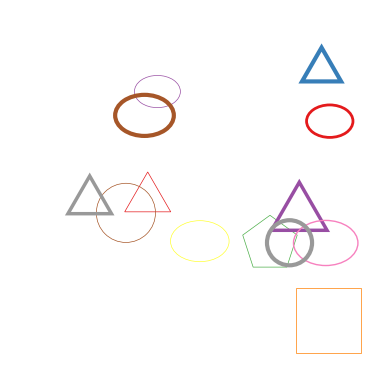[{"shape": "triangle", "thickness": 0.5, "radius": 0.35, "center": [0.384, 0.484]}, {"shape": "oval", "thickness": 2, "radius": 0.3, "center": [0.857, 0.685]}, {"shape": "triangle", "thickness": 3, "radius": 0.29, "center": [0.835, 0.818]}, {"shape": "pentagon", "thickness": 0.5, "radius": 0.37, "center": [0.701, 0.366]}, {"shape": "oval", "thickness": 0.5, "radius": 0.3, "center": [0.409, 0.762]}, {"shape": "triangle", "thickness": 2.5, "radius": 0.42, "center": [0.777, 0.443]}, {"shape": "square", "thickness": 0.5, "radius": 0.42, "center": [0.854, 0.167]}, {"shape": "oval", "thickness": 0.5, "radius": 0.38, "center": [0.519, 0.374]}, {"shape": "circle", "thickness": 0.5, "radius": 0.38, "center": [0.327, 0.447]}, {"shape": "oval", "thickness": 3, "radius": 0.38, "center": [0.375, 0.7]}, {"shape": "oval", "thickness": 1, "radius": 0.42, "center": [0.846, 0.369]}, {"shape": "triangle", "thickness": 2.5, "radius": 0.33, "center": [0.233, 0.478]}, {"shape": "circle", "thickness": 3, "radius": 0.29, "center": [0.752, 0.369]}]